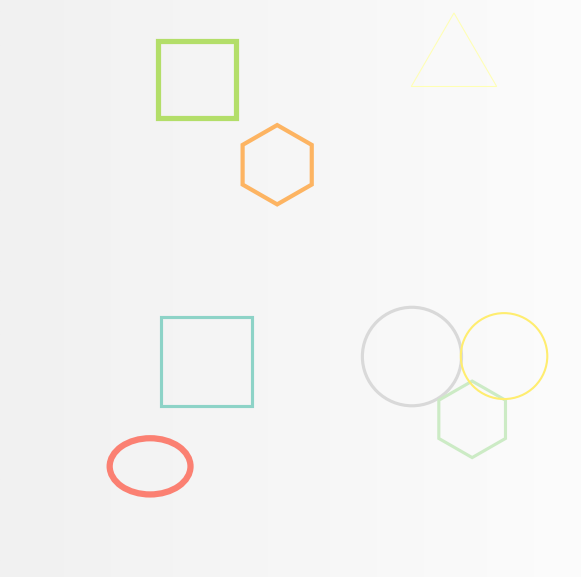[{"shape": "square", "thickness": 1.5, "radius": 0.39, "center": [0.355, 0.373]}, {"shape": "triangle", "thickness": 0.5, "radius": 0.42, "center": [0.781, 0.892]}, {"shape": "oval", "thickness": 3, "radius": 0.35, "center": [0.258, 0.192]}, {"shape": "hexagon", "thickness": 2, "radius": 0.34, "center": [0.477, 0.714]}, {"shape": "square", "thickness": 2.5, "radius": 0.33, "center": [0.339, 0.861]}, {"shape": "circle", "thickness": 1.5, "radius": 0.43, "center": [0.709, 0.382]}, {"shape": "hexagon", "thickness": 1.5, "radius": 0.33, "center": [0.812, 0.273]}, {"shape": "circle", "thickness": 1, "radius": 0.37, "center": [0.867, 0.383]}]